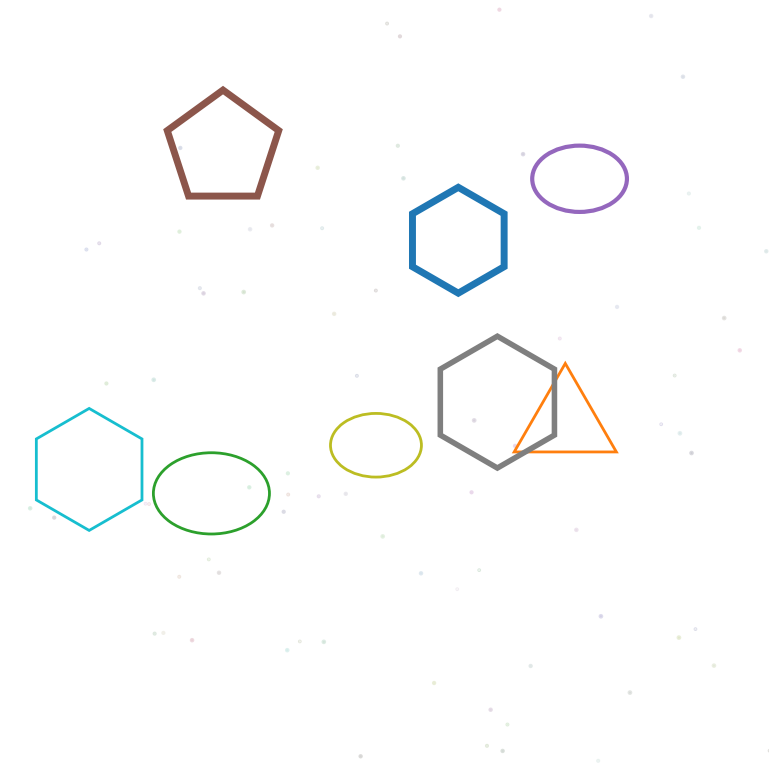[{"shape": "hexagon", "thickness": 2.5, "radius": 0.34, "center": [0.595, 0.688]}, {"shape": "triangle", "thickness": 1, "radius": 0.38, "center": [0.734, 0.451]}, {"shape": "oval", "thickness": 1, "radius": 0.38, "center": [0.275, 0.359]}, {"shape": "oval", "thickness": 1.5, "radius": 0.31, "center": [0.753, 0.768]}, {"shape": "pentagon", "thickness": 2.5, "radius": 0.38, "center": [0.29, 0.807]}, {"shape": "hexagon", "thickness": 2, "radius": 0.43, "center": [0.646, 0.478]}, {"shape": "oval", "thickness": 1, "radius": 0.3, "center": [0.488, 0.422]}, {"shape": "hexagon", "thickness": 1, "radius": 0.4, "center": [0.116, 0.39]}]